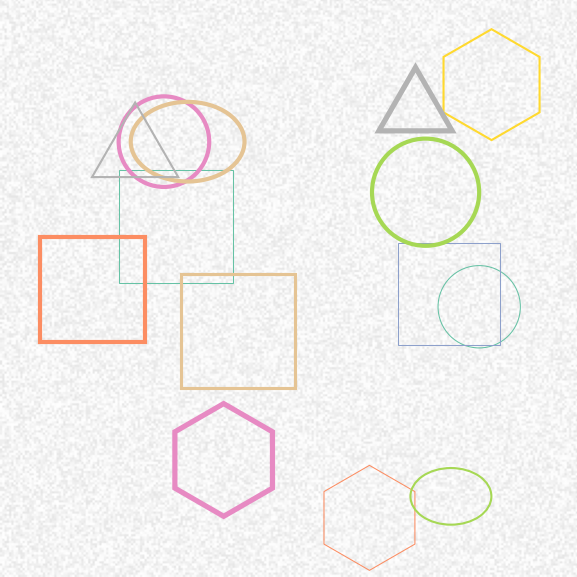[{"shape": "circle", "thickness": 0.5, "radius": 0.36, "center": [0.83, 0.468]}, {"shape": "square", "thickness": 0.5, "radius": 0.49, "center": [0.305, 0.607]}, {"shape": "hexagon", "thickness": 0.5, "radius": 0.45, "center": [0.64, 0.102]}, {"shape": "square", "thickness": 2, "radius": 0.45, "center": [0.161, 0.498]}, {"shape": "square", "thickness": 0.5, "radius": 0.44, "center": [0.778, 0.49]}, {"shape": "hexagon", "thickness": 2.5, "radius": 0.49, "center": [0.387, 0.203]}, {"shape": "circle", "thickness": 2, "radius": 0.39, "center": [0.284, 0.754]}, {"shape": "oval", "thickness": 1, "radius": 0.35, "center": [0.781, 0.14]}, {"shape": "circle", "thickness": 2, "radius": 0.46, "center": [0.737, 0.666]}, {"shape": "hexagon", "thickness": 1, "radius": 0.48, "center": [0.851, 0.853]}, {"shape": "square", "thickness": 1.5, "radius": 0.49, "center": [0.412, 0.426]}, {"shape": "oval", "thickness": 2, "radius": 0.49, "center": [0.325, 0.754]}, {"shape": "triangle", "thickness": 1, "radius": 0.43, "center": [0.234, 0.736]}, {"shape": "triangle", "thickness": 2.5, "radius": 0.37, "center": [0.72, 0.809]}]